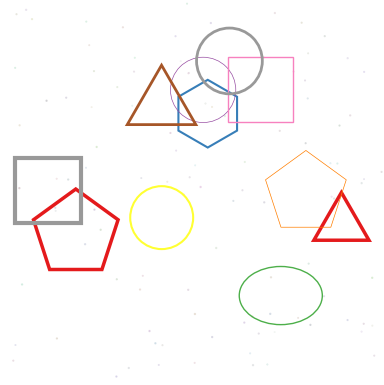[{"shape": "pentagon", "thickness": 2.5, "radius": 0.58, "center": [0.197, 0.393]}, {"shape": "triangle", "thickness": 2.5, "radius": 0.41, "center": [0.887, 0.417]}, {"shape": "hexagon", "thickness": 1.5, "radius": 0.44, "center": [0.54, 0.705]}, {"shape": "oval", "thickness": 1, "radius": 0.54, "center": [0.729, 0.232]}, {"shape": "circle", "thickness": 0.5, "radius": 0.42, "center": [0.528, 0.767]}, {"shape": "pentagon", "thickness": 0.5, "radius": 0.55, "center": [0.795, 0.499]}, {"shape": "circle", "thickness": 1.5, "radius": 0.41, "center": [0.42, 0.435]}, {"shape": "triangle", "thickness": 2, "radius": 0.51, "center": [0.42, 0.728]}, {"shape": "square", "thickness": 1, "radius": 0.42, "center": [0.676, 0.766]}, {"shape": "square", "thickness": 3, "radius": 0.42, "center": [0.125, 0.505]}, {"shape": "circle", "thickness": 2, "radius": 0.43, "center": [0.596, 0.842]}]